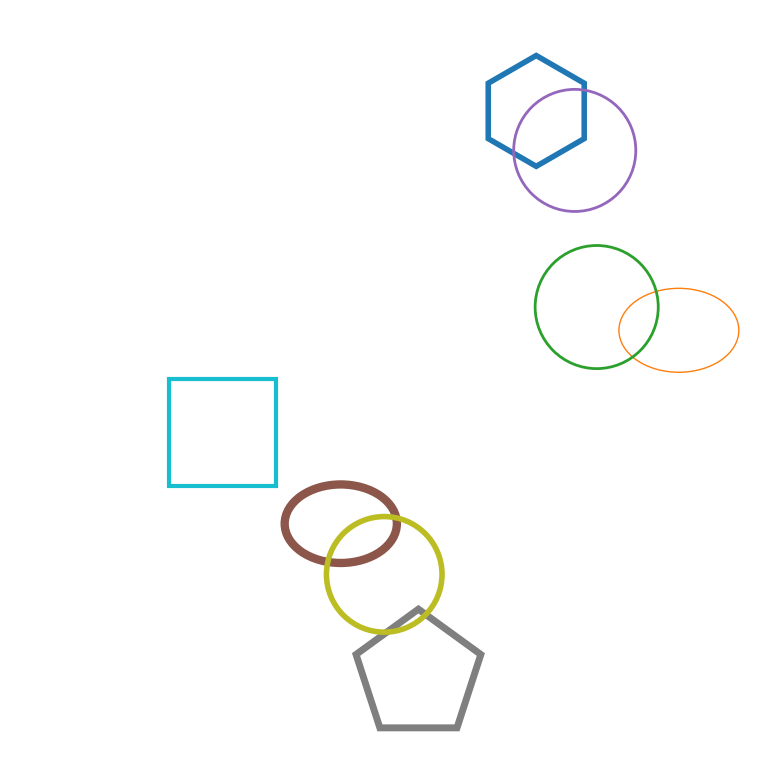[{"shape": "hexagon", "thickness": 2, "radius": 0.36, "center": [0.696, 0.856]}, {"shape": "oval", "thickness": 0.5, "radius": 0.39, "center": [0.882, 0.571]}, {"shape": "circle", "thickness": 1, "radius": 0.4, "center": [0.775, 0.601]}, {"shape": "circle", "thickness": 1, "radius": 0.4, "center": [0.746, 0.805]}, {"shape": "oval", "thickness": 3, "radius": 0.36, "center": [0.443, 0.32]}, {"shape": "pentagon", "thickness": 2.5, "radius": 0.43, "center": [0.543, 0.124]}, {"shape": "circle", "thickness": 2, "radius": 0.38, "center": [0.499, 0.254]}, {"shape": "square", "thickness": 1.5, "radius": 0.35, "center": [0.289, 0.438]}]